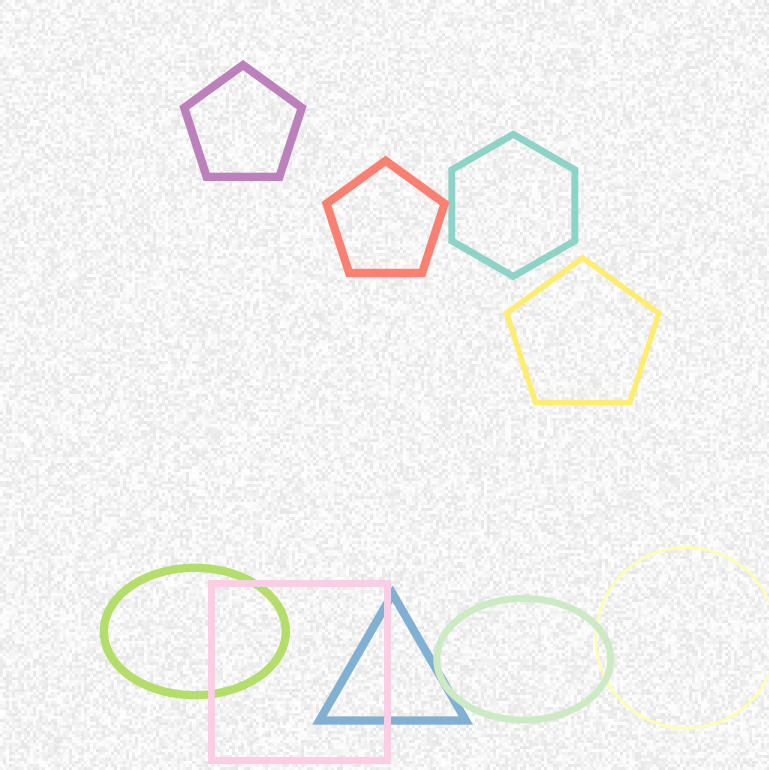[{"shape": "hexagon", "thickness": 2.5, "radius": 0.46, "center": [0.667, 0.733]}, {"shape": "circle", "thickness": 1, "radius": 0.59, "center": [0.891, 0.172]}, {"shape": "pentagon", "thickness": 3, "radius": 0.4, "center": [0.501, 0.711]}, {"shape": "triangle", "thickness": 3, "radius": 0.55, "center": [0.51, 0.119]}, {"shape": "oval", "thickness": 3, "radius": 0.59, "center": [0.253, 0.18]}, {"shape": "square", "thickness": 2.5, "radius": 0.57, "center": [0.389, 0.128]}, {"shape": "pentagon", "thickness": 3, "radius": 0.4, "center": [0.316, 0.835]}, {"shape": "oval", "thickness": 2.5, "radius": 0.56, "center": [0.68, 0.144]}, {"shape": "pentagon", "thickness": 2, "radius": 0.52, "center": [0.757, 0.561]}]